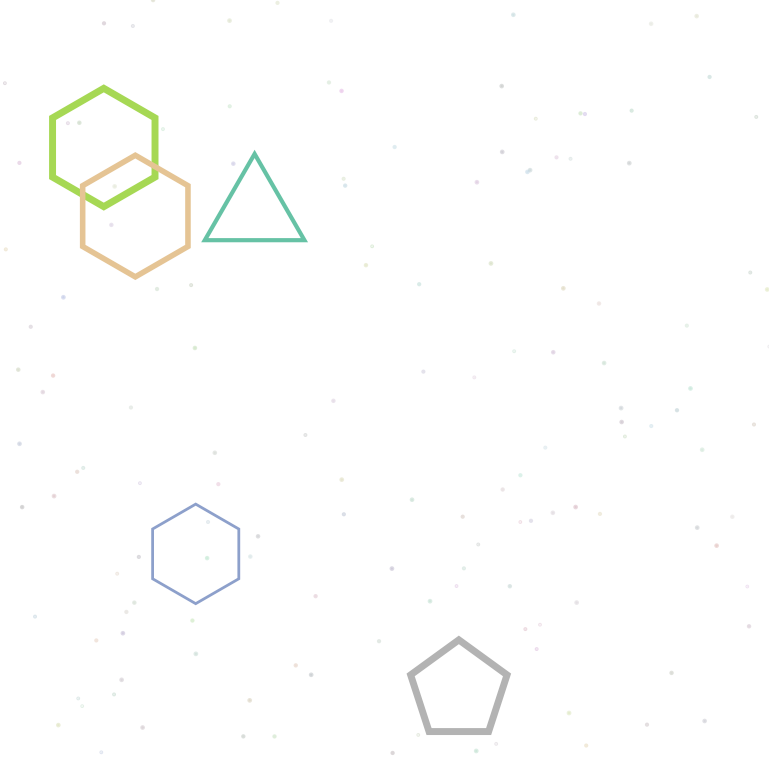[{"shape": "triangle", "thickness": 1.5, "radius": 0.37, "center": [0.331, 0.725]}, {"shape": "hexagon", "thickness": 1, "radius": 0.32, "center": [0.254, 0.281]}, {"shape": "hexagon", "thickness": 2.5, "radius": 0.38, "center": [0.135, 0.808]}, {"shape": "hexagon", "thickness": 2, "radius": 0.39, "center": [0.176, 0.719]}, {"shape": "pentagon", "thickness": 2.5, "radius": 0.33, "center": [0.596, 0.103]}]